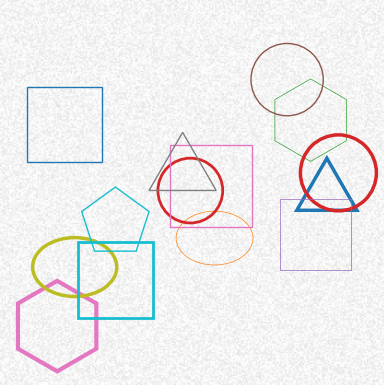[{"shape": "square", "thickness": 1, "radius": 0.49, "center": [0.168, 0.677]}, {"shape": "triangle", "thickness": 2.5, "radius": 0.45, "center": [0.849, 0.499]}, {"shape": "oval", "thickness": 0.5, "radius": 0.5, "center": [0.557, 0.382]}, {"shape": "hexagon", "thickness": 0.5, "radius": 0.54, "center": [0.807, 0.688]}, {"shape": "circle", "thickness": 2, "radius": 0.42, "center": [0.494, 0.505]}, {"shape": "circle", "thickness": 2.5, "radius": 0.49, "center": [0.879, 0.551]}, {"shape": "square", "thickness": 0.5, "radius": 0.46, "center": [0.821, 0.391]}, {"shape": "circle", "thickness": 1, "radius": 0.47, "center": [0.746, 0.793]}, {"shape": "hexagon", "thickness": 3, "radius": 0.59, "center": [0.148, 0.153]}, {"shape": "square", "thickness": 1, "radius": 0.54, "center": [0.548, 0.517]}, {"shape": "triangle", "thickness": 1, "radius": 0.5, "center": [0.474, 0.556]}, {"shape": "oval", "thickness": 2.5, "radius": 0.55, "center": [0.194, 0.306]}, {"shape": "pentagon", "thickness": 1, "radius": 0.46, "center": [0.3, 0.422]}, {"shape": "square", "thickness": 2, "radius": 0.49, "center": [0.3, 0.273]}]